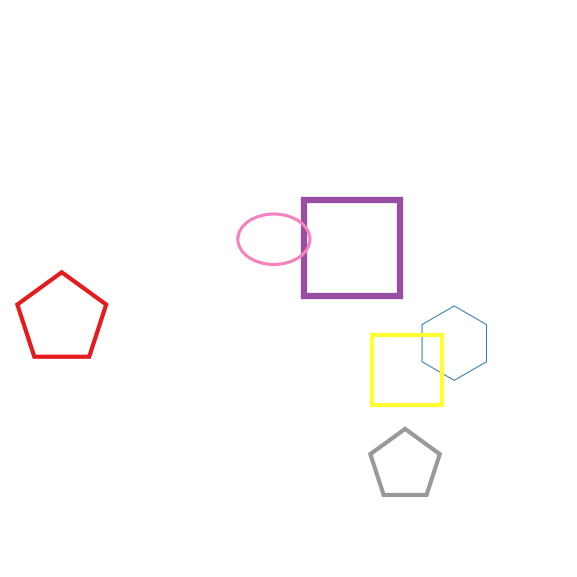[{"shape": "pentagon", "thickness": 2, "radius": 0.4, "center": [0.107, 0.447]}, {"shape": "hexagon", "thickness": 0.5, "radius": 0.32, "center": [0.787, 0.405]}, {"shape": "square", "thickness": 3, "radius": 0.42, "center": [0.609, 0.569]}, {"shape": "square", "thickness": 2, "radius": 0.3, "center": [0.704, 0.358]}, {"shape": "oval", "thickness": 1.5, "radius": 0.31, "center": [0.474, 0.585]}, {"shape": "pentagon", "thickness": 2, "radius": 0.32, "center": [0.701, 0.193]}]